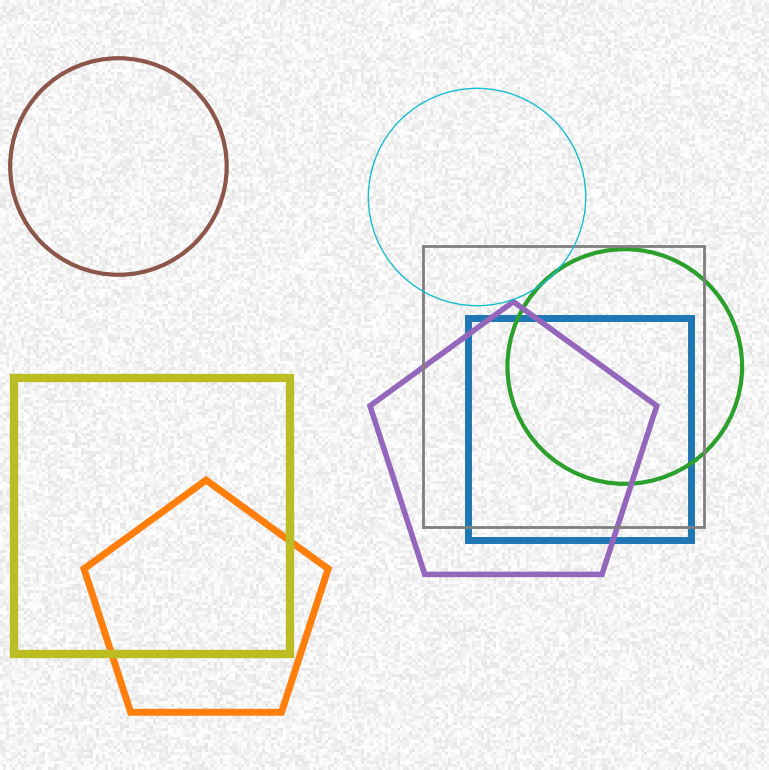[{"shape": "square", "thickness": 2.5, "radius": 0.72, "center": [0.752, 0.443]}, {"shape": "pentagon", "thickness": 2.5, "radius": 0.83, "center": [0.268, 0.21]}, {"shape": "circle", "thickness": 1.5, "radius": 0.76, "center": [0.811, 0.524]}, {"shape": "pentagon", "thickness": 2, "radius": 0.98, "center": [0.667, 0.412]}, {"shape": "circle", "thickness": 1.5, "radius": 0.7, "center": [0.154, 0.784]}, {"shape": "square", "thickness": 1, "radius": 0.91, "center": [0.732, 0.498]}, {"shape": "square", "thickness": 3, "radius": 0.9, "center": [0.198, 0.33]}, {"shape": "circle", "thickness": 0.5, "radius": 0.71, "center": [0.62, 0.744]}]